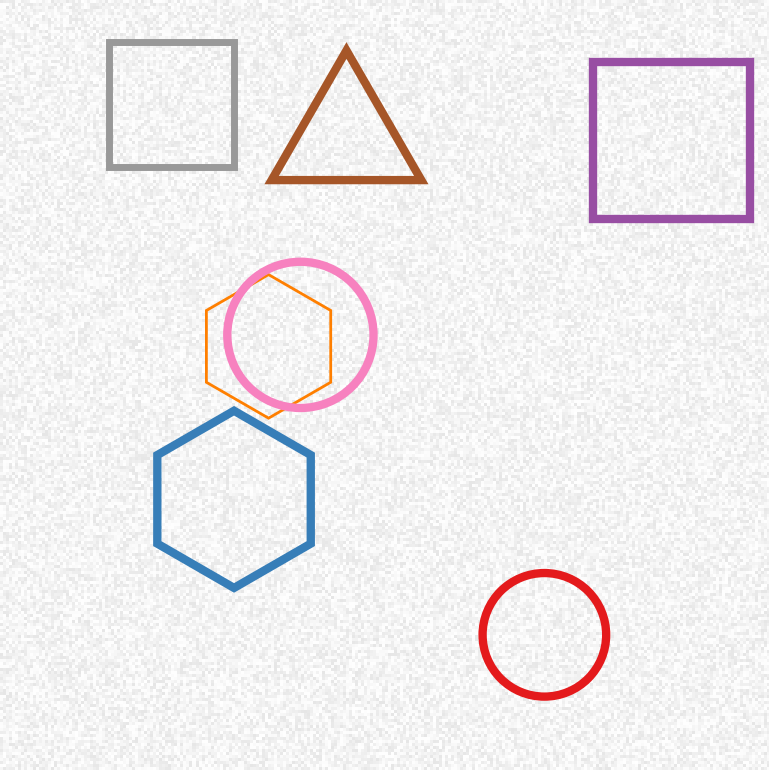[{"shape": "circle", "thickness": 3, "radius": 0.4, "center": [0.707, 0.176]}, {"shape": "hexagon", "thickness": 3, "radius": 0.58, "center": [0.304, 0.352]}, {"shape": "square", "thickness": 3, "radius": 0.51, "center": [0.872, 0.818]}, {"shape": "hexagon", "thickness": 1, "radius": 0.47, "center": [0.349, 0.55]}, {"shape": "triangle", "thickness": 3, "radius": 0.56, "center": [0.45, 0.822]}, {"shape": "circle", "thickness": 3, "radius": 0.47, "center": [0.39, 0.565]}, {"shape": "square", "thickness": 2.5, "radius": 0.41, "center": [0.223, 0.864]}]